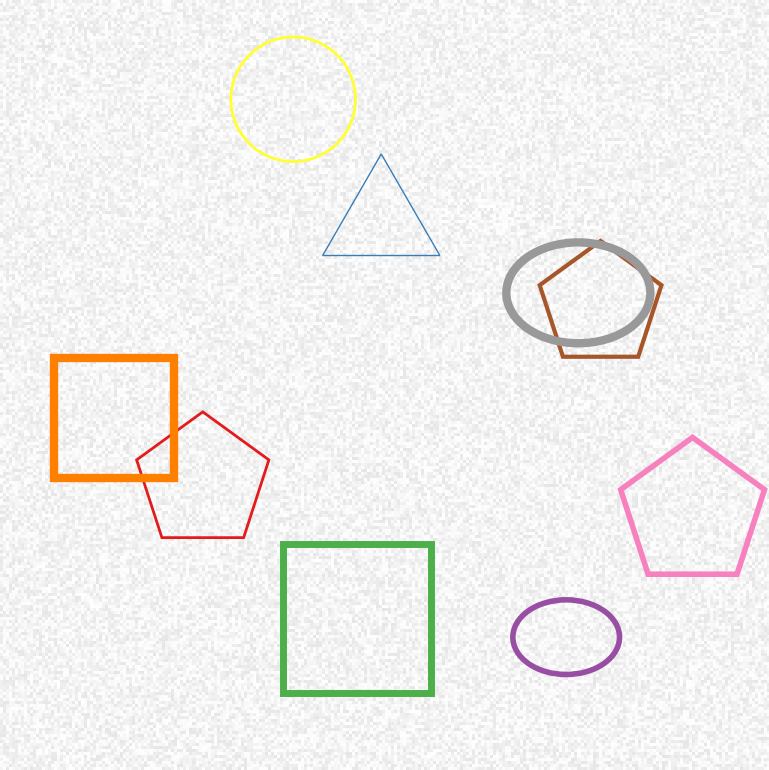[{"shape": "pentagon", "thickness": 1, "radius": 0.45, "center": [0.263, 0.375]}, {"shape": "triangle", "thickness": 0.5, "radius": 0.44, "center": [0.495, 0.712]}, {"shape": "square", "thickness": 2.5, "radius": 0.48, "center": [0.464, 0.197]}, {"shape": "oval", "thickness": 2, "radius": 0.35, "center": [0.735, 0.173]}, {"shape": "square", "thickness": 3, "radius": 0.39, "center": [0.148, 0.457]}, {"shape": "circle", "thickness": 1, "radius": 0.4, "center": [0.381, 0.871]}, {"shape": "pentagon", "thickness": 1.5, "radius": 0.42, "center": [0.78, 0.604]}, {"shape": "pentagon", "thickness": 2, "radius": 0.49, "center": [0.899, 0.334]}, {"shape": "oval", "thickness": 3, "radius": 0.47, "center": [0.751, 0.62]}]